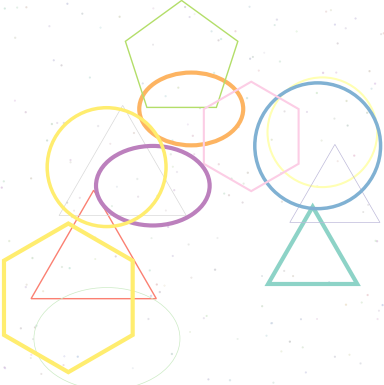[{"shape": "triangle", "thickness": 3, "radius": 0.67, "center": [0.812, 0.329]}, {"shape": "circle", "thickness": 1.5, "radius": 0.71, "center": [0.837, 0.656]}, {"shape": "triangle", "thickness": 0.5, "radius": 0.68, "center": [0.87, 0.49]}, {"shape": "triangle", "thickness": 1, "radius": 0.94, "center": [0.243, 0.318]}, {"shape": "circle", "thickness": 2.5, "radius": 0.82, "center": [0.825, 0.621]}, {"shape": "oval", "thickness": 3, "radius": 0.68, "center": [0.497, 0.717]}, {"shape": "pentagon", "thickness": 1, "radius": 0.77, "center": [0.472, 0.845]}, {"shape": "hexagon", "thickness": 1.5, "radius": 0.71, "center": [0.653, 0.646]}, {"shape": "triangle", "thickness": 0.5, "radius": 0.95, "center": [0.319, 0.535]}, {"shape": "oval", "thickness": 3, "radius": 0.74, "center": [0.397, 0.518]}, {"shape": "oval", "thickness": 0.5, "radius": 0.95, "center": [0.278, 0.12]}, {"shape": "hexagon", "thickness": 3, "radius": 0.96, "center": [0.177, 0.226]}, {"shape": "circle", "thickness": 2.5, "radius": 0.77, "center": [0.277, 0.566]}]